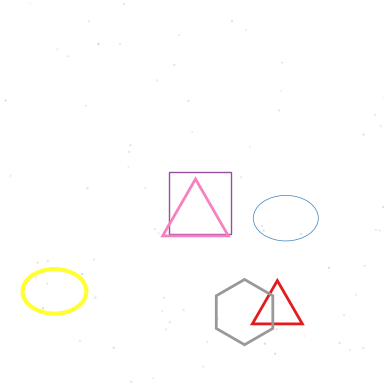[{"shape": "triangle", "thickness": 2, "radius": 0.37, "center": [0.72, 0.196]}, {"shape": "oval", "thickness": 0.5, "radius": 0.42, "center": [0.742, 0.433]}, {"shape": "square", "thickness": 1, "radius": 0.4, "center": [0.52, 0.472]}, {"shape": "oval", "thickness": 3, "radius": 0.41, "center": [0.142, 0.243]}, {"shape": "triangle", "thickness": 2, "radius": 0.49, "center": [0.508, 0.437]}, {"shape": "hexagon", "thickness": 2, "radius": 0.42, "center": [0.635, 0.189]}]